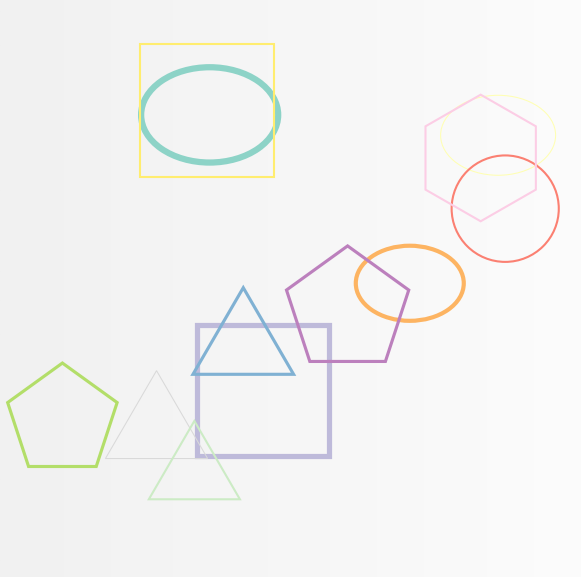[{"shape": "oval", "thickness": 3, "radius": 0.59, "center": [0.361, 0.8]}, {"shape": "oval", "thickness": 0.5, "radius": 0.49, "center": [0.857, 0.765]}, {"shape": "square", "thickness": 2.5, "radius": 0.57, "center": [0.452, 0.323]}, {"shape": "circle", "thickness": 1, "radius": 0.46, "center": [0.869, 0.638]}, {"shape": "triangle", "thickness": 1.5, "radius": 0.5, "center": [0.419, 0.401]}, {"shape": "oval", "thickness": 2, "radius": 0.46, "center": [0.705, 0.509]}, {"shape": "pentagon", "thickness": 1.5, "radius": 0.5, "center": [0.107, 0.271]}, {"shape": "hexagon", "thickness": 1, "radius": 0.55, "center": [0.827, 0.726]}, {"shape": "triangle", "thickness": 0.5, "radius": 0.51, "center": [0.269, 0.256]}, {"shape": "pentagon", "thickness": 1.5, "radius": 0.55, "center": [0.598, 0.463]}, {"shape": "triangle", "thickness": 1, "radius": 0.45, "center": [0.334, 0.18]}, {"shape": "square", "thickness": 1, "radius": 0.58, "center": [0.356, 0.808]}]